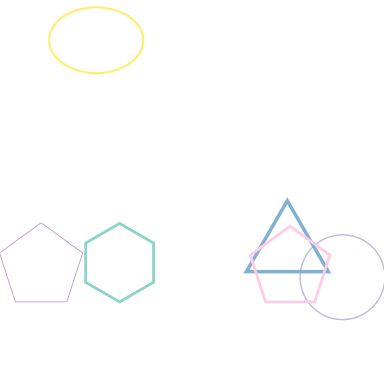[{"shape": "hexagon", "thickness": 2, "radius": 0.51, "center": [0.311, 0.318]}, {"shape": "circle", "thickness": 1, "radius": 0.55, "center": [0.89, 0.28]}, {"shape": "triangle", "thickness": 2.5, "radius": 0.61, "center": [0.746, 0.356]}, {"shape": "pentagon", "thickness": 2, "radius": 0.54, "center": [0.754, 0.304]}, {"shape": "pentagon", "thickness": 0.5, "radius": 0.57, "center": [0.107, 0.308]}, {"shape": "oval", "thickness": 1.5, "radius": 0.61, "center": [0.25, 0.896]}]